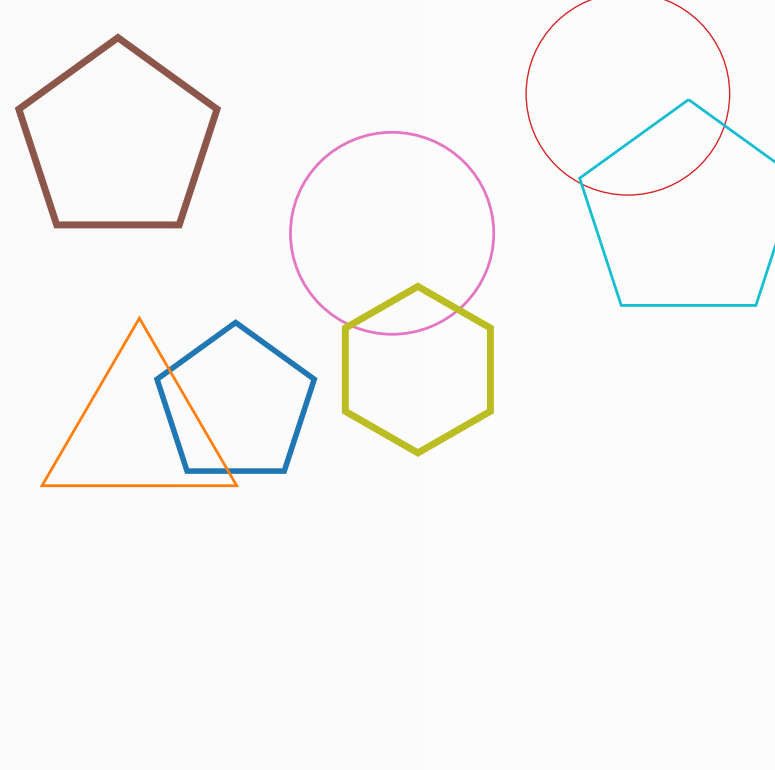[{"shape": "pentagon", "thickness": 2, "radius": 0.53, "center": [0.304, 0.474]}, {"shape": "triangle", "thickness": 1, "radius": 0.73, "center": [0.18, 0.442]}, {"shape": "circle", "thickness": 0.5, "radius": 0.66, "center": [0.81, 0.878]}, {"shape": "pentagon", "thickness": 2.5, "radius": 0.67, "center": [0.152, 0.817]}, {"shape": "circle", "thickness": 1, "radius": 0.66, "center": [0.506, 0.697]}, {"shape": "hexagon", "thickness": 2.5, "radius": 0.54, "center": [0.539, 0.52]}, {"shape": "pentagon", "thickness": 1, "radius": 0.74, "center": [0.888, 0.723]}]